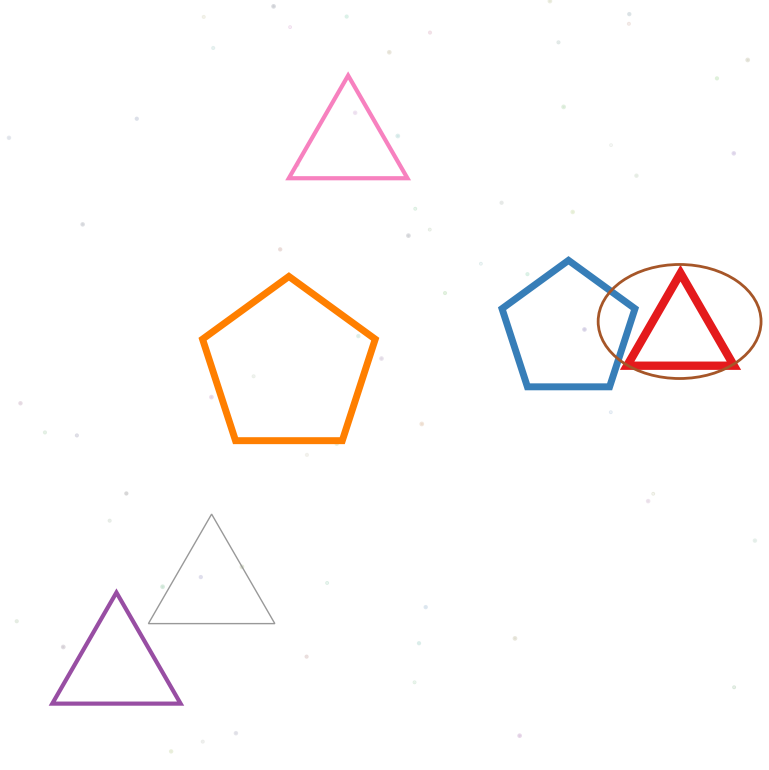[{"shape": "triangle", "thickness": 3, "radius": 0.4, "center": [0.884, 0.565]}, {"shape": "pentagon", "thickness": 2.5, "radius": 0.45, "center": [0.738, 0.571]}, {"shape": "triangle", "thickness": 1.5, "radius": 0.48, "center": [0.151, 0.134]}, {"shape": "pentagon", "thickness": 2.5, "radius": 0.59, "center": [0.375, 0.523]}, {"shape": "oval", "thickness": 1, "radius": 0.53, "center": [0.883, 0.582]}, {"shape": "triangle", "thickness": 1.5, "radius": 0.44, "center": [0.452, 0.813]}, {"shape": "triangle", "thickness": 0.5, "radius": 0.47, "center": [0.275, 0.238]}]